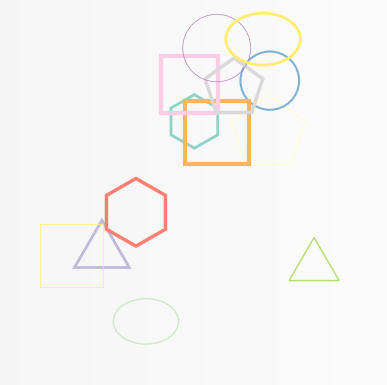[{"shape": "hexagon", "thickness": 2, "radius": 0.35, "center": [0.502, 0.685]}, {"shape": "pentagon", "thickness": 0.5, "radius": 0.5, "center": [0.692, 0.654]}, {"shape": "triangle", "thickness": 2, "radius": 0.41, "center": [0.263, 0.346]}, {"shape": "hexagon", "thickness": 2.5, "radius": 0.44, "center": [0.351, 0.449]}, {"shape": "circle", "thickness": 1.5, "radius": 0.38, "center": [0.696, 0.791]}, {"shape": "square", "thickness": 3, "radius": 0.41, "center": [0.56, 0.655]}, {"shape": "triangle", "thickness": 1, "radius": 0.37, "center": [0.811, 0.308]}, {"shape": "square", "thickness": 3, "radius": 0.37, "center": [0.488, 0.781]}, {"shape": "pentagon", "thickness": 2.5, "radius": 0.39, "center": [0.604, 0.771]}, {"shape": "circle", "thickness": 0.5, "radius": 0.44, "center": [0.559, 0.875]}, {"shape": "oval", "thickness": 1, "radius": 0.42, "center": [0.377, 0.165]}, {"shape": "oval", "thickness": 2, "radius": 0.48, "center": [0.679, 0.898]}, {"shape": "square", "thickness": 0.5, "radius": 0.41, "center": [0.184, 0.337]}]